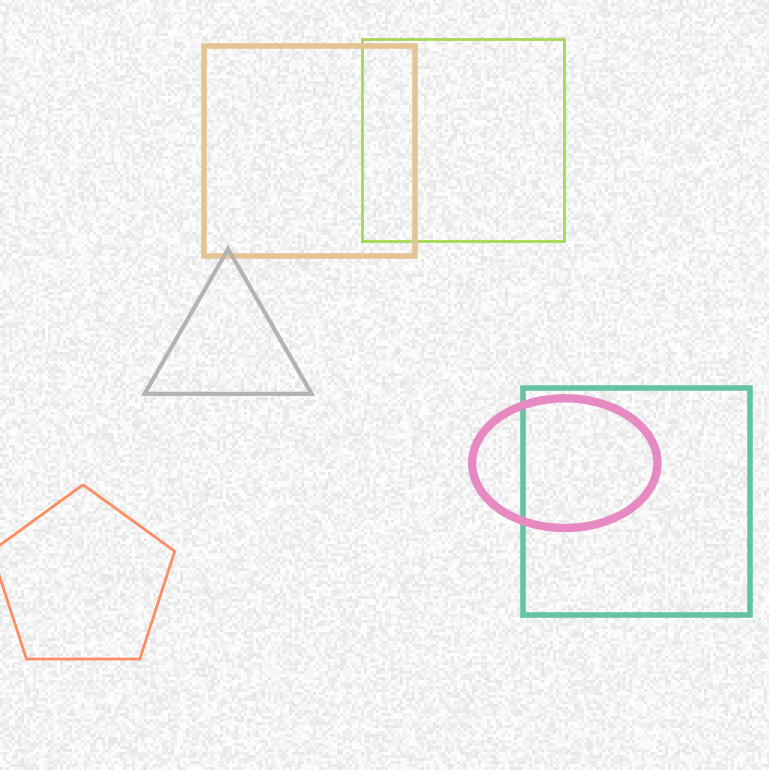[{"shape": "square", "thickness": 2, "radius": 0.74, "center": [0.827, 0.349]}, {"shape": "pentagon", "thickness": 1, "radius": 0.63, "center": [0.108, 0.245]}, {"shape": "oval", "thickness": 3, "radius": 0.6, "center": [0.733, 0.399]}, {"shape": "square", "thickness": 1, "radius": 0.66, "center": [0.601, 0.818]}, {"shape": "square", "thickness": 2, "radius": 0.68, "center": [0.402, 0.804]}, {"shape": "triangle", "thickness": 1.5, "radius": 0.63, "center": [0.296, 0.551]}]